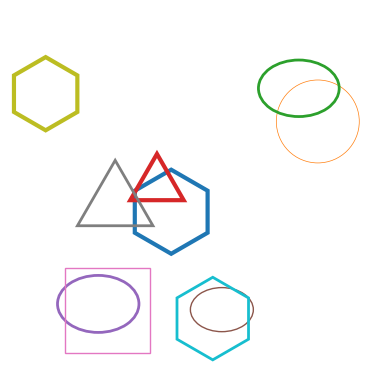[{"shape": "hexagon", "thickness": 3, "radius": 0.55, "center": [0.445, 0.45]}, {"shape": "circle", "thickness": 0.5, "radius": 0.54, "center": [0.825, 0.685]}, {"shape": "oval", "thickness": 2, "radius": 0.52, "center": [0.776, 0.771]}, {"shape": "triangle", "thickness": 3, "radius": 0.4, "center": [0.408, 0.52]}, {"shape": "oval", "thickness": 2, "radius": 0.53, "center": [0.255, 0.211]}, {"shape": "oval", "thickness": 1, "radius": 0.41, "center": [0.576, 0.196]}, {"shape": "square", "thickness": 1, "radius": 0.55, "center": [0.28, 0.194]}, {"shape": "triangle", "thickness": 2, "radius": 0.57, "center": [0.299, 0.47]}, {"shape": "hexagon", "thickness": 3, "radius": 0.48, "center": [0.119, 0.757]}, {"shape": "hexagon", "thickness": 2, "radius": 0.54, "center": [0.553, 0.173]}]